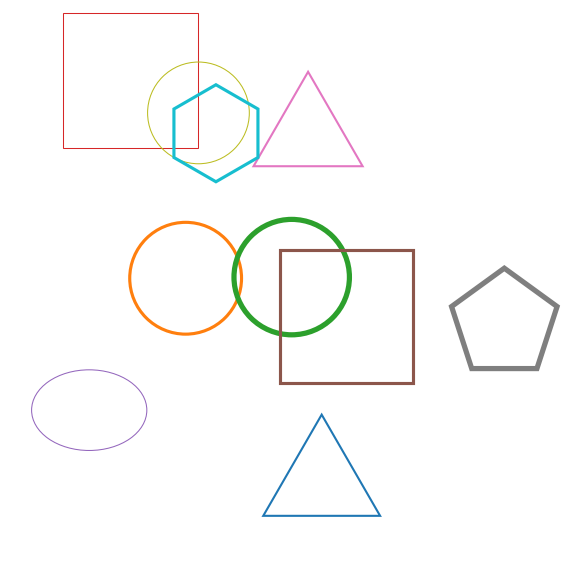[{"shape": "triangle", "thickness": 1, "radius": 0.58, "center": [0.557, 0.164]}, {"shape": "circle", "thickness": 1.5, "radius": 0.48, "center": [0.321, 0.517]}, {"shape": "circle", "thickness": 2.5, "radius": 0.5, "center": [0.505, 0.519]}, {"shape": "square", "thickness": 0.5, "radius": 0.59, "center": [0.226, 0.86]}, {"shape": "oval", "thickness": 0.5, "radius": 0.5, "center": [0.154, 0.289]}, {"shape": "square", "thickness": 1.5, "radius": 0.58, "center": [0.6, 0.451]}, {"shape": "triangle", "thickness": 1, "radius": 0.55, "center": [0.533, 0.766]}, {"shape": "pentagon", "thickness": 2.5, "radius": 0.48, "center": [0.873, 0.439]}, {"shape": "circle", "thickness": 0.5, "radius": 0.44, "center": [0.344, 0.804]}, {"shape": "hexagon", "thickness": 1.5, "radius": 0.42, "center": [0.374, 0.768]}]